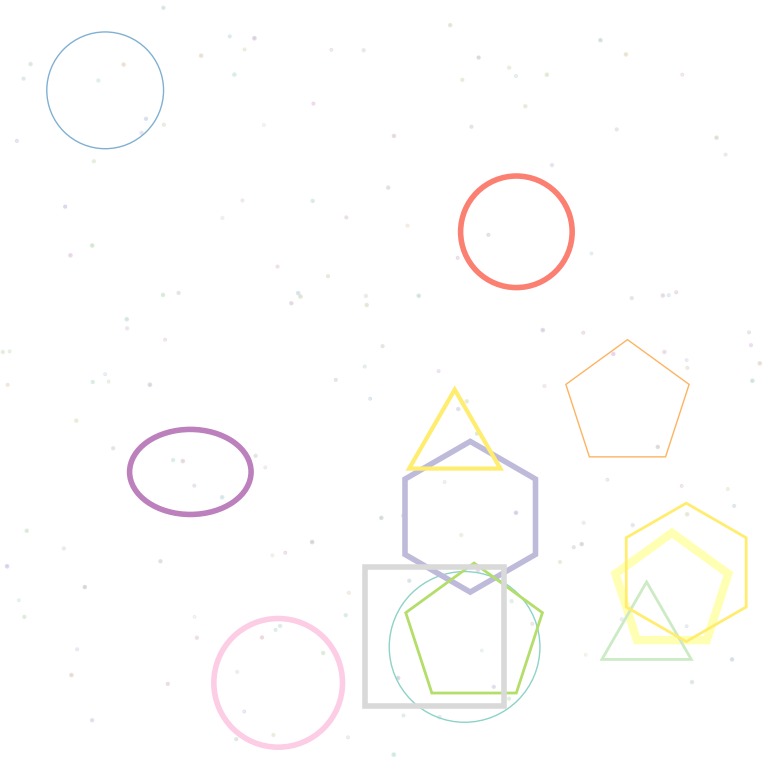[{"shape": "circle", "thickness": 0.5, "radius": 0.49, "center": [0.603, 0.16]}, {"shape": "pentagon", "thickness": 3, "radius": 0.39, "center": [0.873, 0.231]}, {"shape": "hexagon", "thickness": 2, "radius": 0.49, "center": [0.611, 0.329]}, {"shape": "circle", "thickness": 2, "radius": 0.36, "center": [0.671, 0.699]}, {"shape": "circle", "thickness": 0.5, "radius": 0.38, "center": [0.137, 0.883]}, {"shape": "pentagon", "thickness": 0.5, "radius": 0.42, "center": [0.815, 0.475]}, {"shape": "pentagon", "thickness": 1, "radius": 0.47, "center": [0.616, 0.175]}, {"shape": "circle", "thickness": 2, "radius": 0.42, "center": [0.361, 0.113]}, {"shape": "square", "thickness": 2, "radius": 0.45, "center": [0.564, 0.174]}, {"shape": "oval", "thickness": 2, "radius": 0.39, "center": [0.247, 0.387]}, {"shape": "triangle", "thickness": 1, "radius": 0.34, "center": [0.84, 0.177]}, {"shape": "hexagon", "thickness": 1, "radius": 0.45, "center": [0.891, 0.257]}, {"shape": "triangle", "thickness": 1.5, "radius": 0.34, "center": [0.591, 0.426]}]